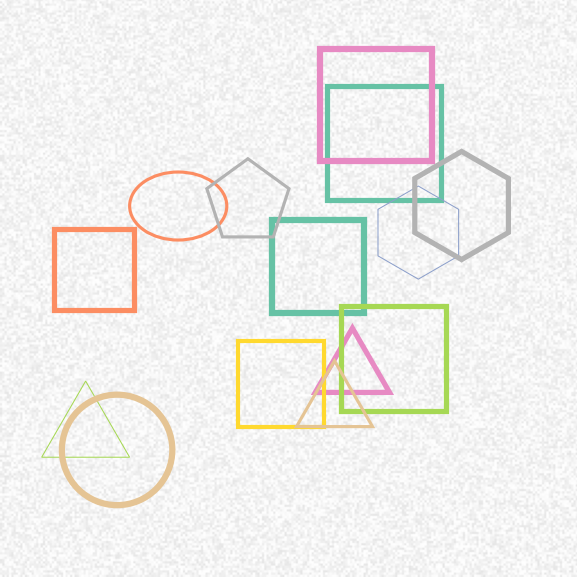[{"shape": "square", "thickness": 2.5, "radius": 0.49, "center": [0.666, 0.751]}, {"shape": "square", "thickness": 3, "radius": 0.4, "center": [0.551, 0.538]}, {"shape": "square", "thickness": 2.5, "radius": 0.35, "center": [0.162, 0.532]}, {"shape": "oval", "thickness": 1.5, "radius": 0.42, "center": [0.309, 0.642]}, {"shape": "hexagon", "thickness": 0.5, "radius": 0.4, "center": [0.724, 0.596]}, {"shape": "triangle", "thickness": 2.5, "radius": 0.37, "center": [0.61, 0.357]}, {"shape": "square", "thickness": 3, "radius": 0.49, "center": [0.651, 0.817]}, {"shape": "triangle", "thickness": 0.5, "radius": 0.44, "center": [0.148, 0.251]}, {"shape": "square", "thickness": 2.5, "radius": 0.46, "center": [0.681, 0.379]}, {"shape": "square", "thickness": 2, "radius": 0.37, "center": [0.486, 0.334]}, {"shape": "triangle", "thickness": 1.5, "radius": 0.38, "center": [0.579, 0.298]}, {"shape": "circle", "thickness": 3, "radius": 0.48, "center": [0.203, 0.22]}, {"shape": "pentagon", "thickness": 1.5, "radius": 0.37, "center": [0.429, 0.649]}, {"shape": "hexagon", "thickness": 2.5, "radius": 0.47, "center": [0.799, 0.643]}]